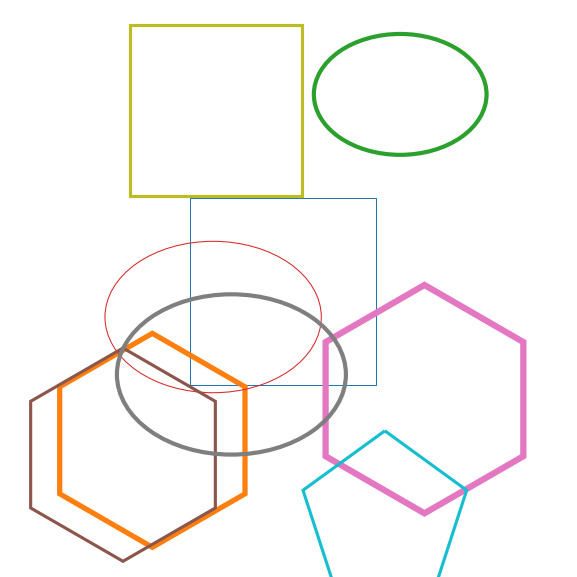[{"shape": "square", "thickness": 0.5, "radius": 0.81, "center": [0.49, 0.494]}, {"shape": "hexagon", "thickness": 2.5, "radius": 0.93, "center": [0.264, 0.237]}, {"shape": "oval", "thickness": 2, "radius": 0.75, "center": [0.693, 0.836]}, {"shape": "oval", "thickness": 0.5, "radius": 0.94, "center": [0.369, 0.45]}, {"shape": "hexagon", "thickness": 1.5, "radius": 0.92, "center": [0.213, 0.212]}, {"shape": "hexagon", "thickness": 3, "radius": 0.99, "center": [0.735, 0.308]}, {"shape": "oval", "thickness": 2, "radius": 0.99, "center": [0.401, 0.351]}, {"shape": "square", "thickness": 1.5, "radius": 0.74, "center": [0.374, 0.808]}, {"shape": "pentagon", "thickness": 1.5, "radius": 0.74, "center": [0.666, 0.104]}]